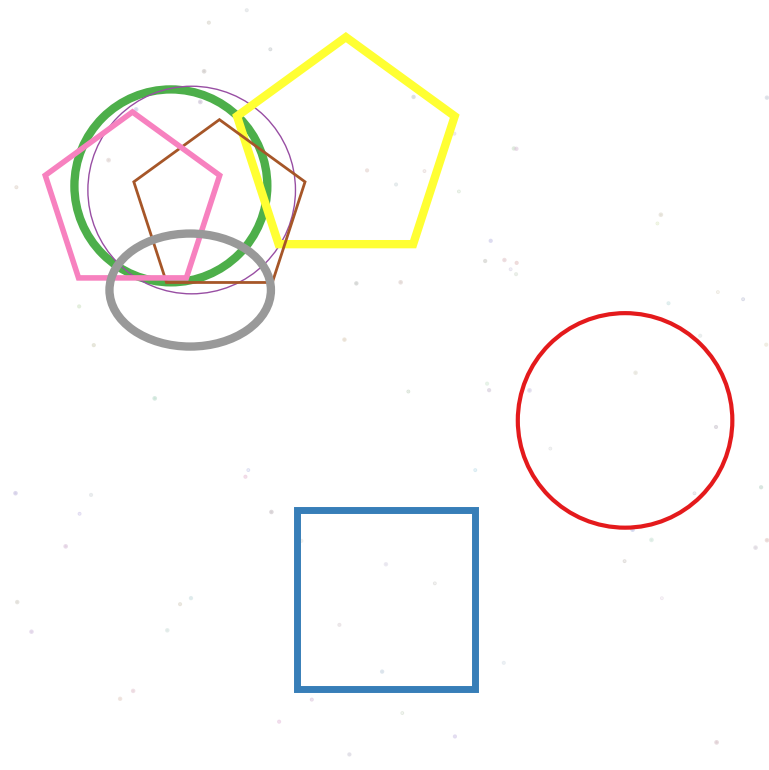[{"shape": "circle", "thickness": 1.5, "radius": 0.7, "center": [0.812, 0.454]}, {"shape": "square", "thickness": 2.5, "radius": 0.58, "center": [0.501, 0.222]}, {"shape": "circle", "thickness": 3, "radius": 0.63, "center": [0.222, 0.759]}, {"shape": "circle", "thickness": 0.5, "radius": 0.67, "center": [0.249, 0.753]}, {"shape": "pentagon", "thickness": 3, "radius": 0.74, "center": [0.449, 0.803]}, {"shape": "pentagon", "thickness": 1, "radius": 0.58, "center": [0.285, 0.728]}, {"shape": "pentagon", "thickness": 2, "radius": 0.6, "center": [0.172, 0.735]}, {"shape": "oval", "thickness": 3, "radius": 0.52, "center": [0.247, 0.623]}]